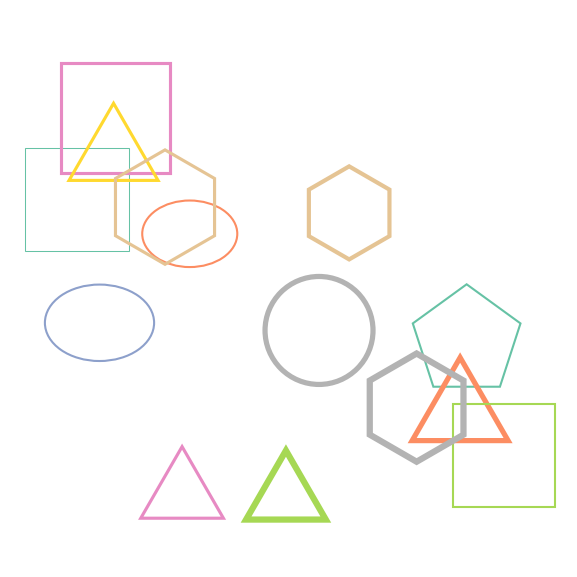[{"shape": "pentagon", "thickness": 1, "radius": 0.49, "center": [0.808, 0.409]}, {"shape": "square", "thickness": 0.5, "radius": 0.45, "center": [0.134, 0.654]}, {"shape": "triangle", "thickness": 2.5, "radius": 0.48, "center": [0.797, 0.284]}, {"shape": "oval", "thickness": 1, "radius": 0.41, "center": [0.329, 0.594]}, {"shape": "oval", "thickness": 1, "radius": 0.47, "center": [0.172, 0.44]}, {"shape": "triangle", "thickness": 1.5, "radius": 0.41, "center": [0.315, 0.143]}, {"shape": "square", "thickness": 1.5, "radius": 0.47, "center": [0.2, 0.795]}, {"shape": "square", "thickness": 1, "radius": 0.44, "center": [0.872, 0.21]}, {"shape": "triangle", "thickness": 3, "radius": 0.4, "center": [0.495, 0.139]}, {"shape": "triangle", "thickness": 1.5, "radius": 0.44, "center": [0.197, 0.731]}, {"shape": "hexagon", "thickness": 2, "radius": 0.4, "center": [0.605, 0.631]}, {"shape": "hexagon", "thickness": 1.5, "radius": 0.5, "center": [0.286, 0.641]}, {"shape": "circle", "thickness": 2.5, "radius": 0.47, "center": [0.552, 0.427]}, {"shape": "hexagon", "thickness": 3, "radius": 0.47, "center": [0.721, 0.293]}]